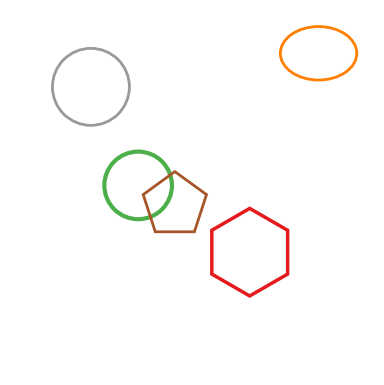[{"shape": "hexagon", "thickness": 2.5, "radius": 0.57, "center": [0.649, 0.345]}, {"shape": "circle", "thickness": 3, "radius": 0.44, "center": [0.359, 0.518]}, {"shape": "oval", "thickness": 2, "radius": 0.5, "center": [0.827, 0.862]}, {"shape": "pentagon", "thickness": 2, "radius": 0.43, "center": [0.454, 0.468]}, {"shape": "circle", "thickness": 2, "radius": 0.5, "center": [0.236, 0.774]}]